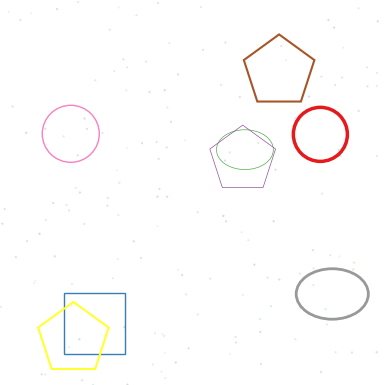[{"shape": "circle", "thickness": 2.5, "radius": 0.35, "center": [0.832, 0.651]}, {"shape": "square", "thickness": 1, "radius": 0.4, "center": [0.245, 0.159]}, {"shape": "oval", "thickness": 0.5, "radius": 0.37, "center": [0.636, 0.611]}, {"shape": "pentagon", "thickness": 0.5, "radius": 0.45, "center": [0.63, 0.585]}, {"shape": "pentagon", "thickness": 1.5, "radius": 0.48, "center": [0.191, 0.119]}, {"shape": "pentagon", "thickness": 1.5, "radius": 0.48, "center": [0.725, 0.814]}, {"shape": "circle", "thickness": 1, "radius": 0.37, "center": [0.184, 0.652]}, {"shape": "oval", "thickness": 2, "radius": 0.47, "center": [0.863, 0.236]}]